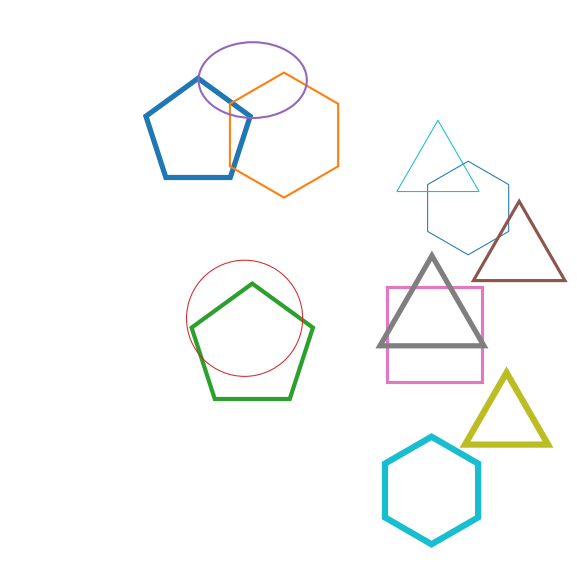[{"shape": "pentagon", "thickness": 2.5, "radius": 0.47, "center": [0.343, 0.769]}, {"shape": "hexagon", "thickness": 0.5, "radius": 0.41, "center": [0.811, 0.639]}, {"shape": "hexagon", "thickness": 1, "radius": 0.54, "center": [0.492, 0.765]}, {"shape": "pentagon", "thickness": 2, "radius": 0.55, "center": [0.437, 0.398]}, {"shape": "circle", "thickness": 0.5, "radius": 0.5, "center": [0.424, 0.448]}, {"shape": "oval", "thickness": 1, "radius": 0.47, "center": [0.438, 0.86]}, {"shape": "triangle", "thickness": 1.5, "radius": 0.46, "center": [0.899, 0.559]}, {"shape": "square", "thickness": 1.5, "radius": 0.41, "center": [0.753, 0.419]}, {"shape": "triangle", "thickness": 2.5, "radius": 0.52, "center": [0.748, 0.452]}, {"shape": "triangle", "thickness": 3, "radius": 0.42, "center": [0.877, 0.271]}, {"shape": "hexagon", "thickness": 3, "radius": 0.47, "center": [0.747, 0.15]}, {"shape": "triangle", "thickness": 0.5, "radius": 0.41, "center": [0.758, 0.709]}]